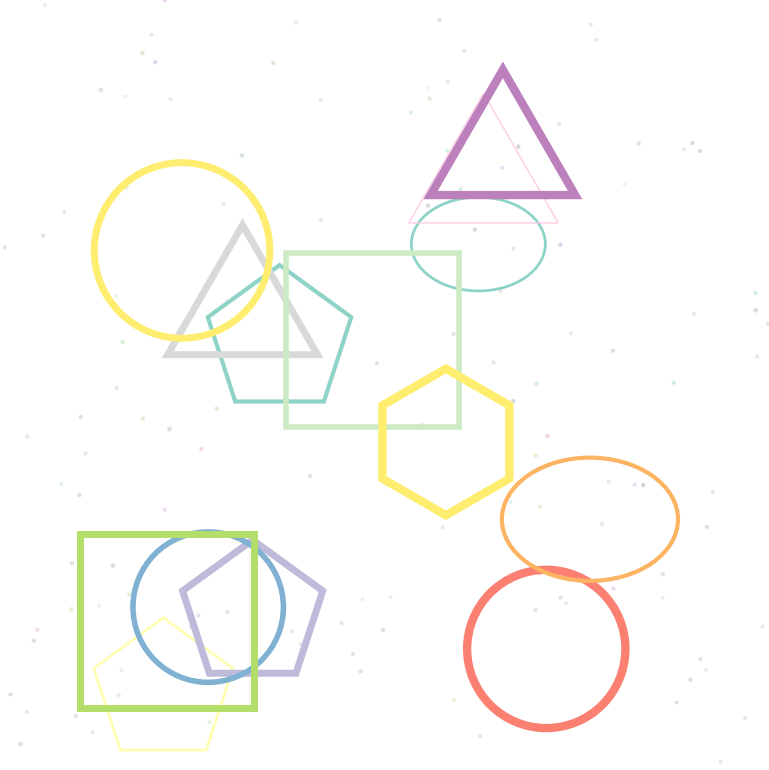[{"shape": "oval", "thickness": 1, "radius": 0.44, "center": [0.621, 0.683]}, {"shape": "pentagon", "thickness": 1.5, "radius": 0.49, "center": [0.363, 0.558]}, {"shape": "pentagon", "thickness": 1, "radius": 0.47, "center": [0.212, 0.103]}, {"shape": "pentagon", "thickness": 2.5, "radius": 0.48, "center": [0.328, 0.203]}, {"shape": "circle", "thickness": 3, "radius": 0.51, "center": [0.709, 0.157]}, {"shape": "circle", "thickness": 2, "radius": 0.49, "center": [0.27, 0.212]}, {"shape": "oval", "thickness": 1.5, "radius": 0.57, "center": [0.766, 0.326]}, {"shape": "square", "thickness": 2.5, "radius": 0.56, "center": [0.217, 0.194]}, {"shape": "triangle", "thickness": 0.5, "radius": 0.56, "center": [0.628, 0.767]}, {"shape": "triangle", "thickness": 2.5, "radius": 0.56, "center": [0.315, 0.596]}, {"shape": "triangle", "thickness": 3, "radius": 0.54, "center": [0.653, 0.801]}, {"shape": "square", "thickness": 2, "radius": 0.56, "center": [0.484, 0.559]}, {"shape": "hexagon", "thickness": 3, "radius": 0.48, "center": [0.579, 0.426]}, {"shape": "circle", "thickness": 2.5, "radius": 0.57, "center": [0.236, 0.675]}]